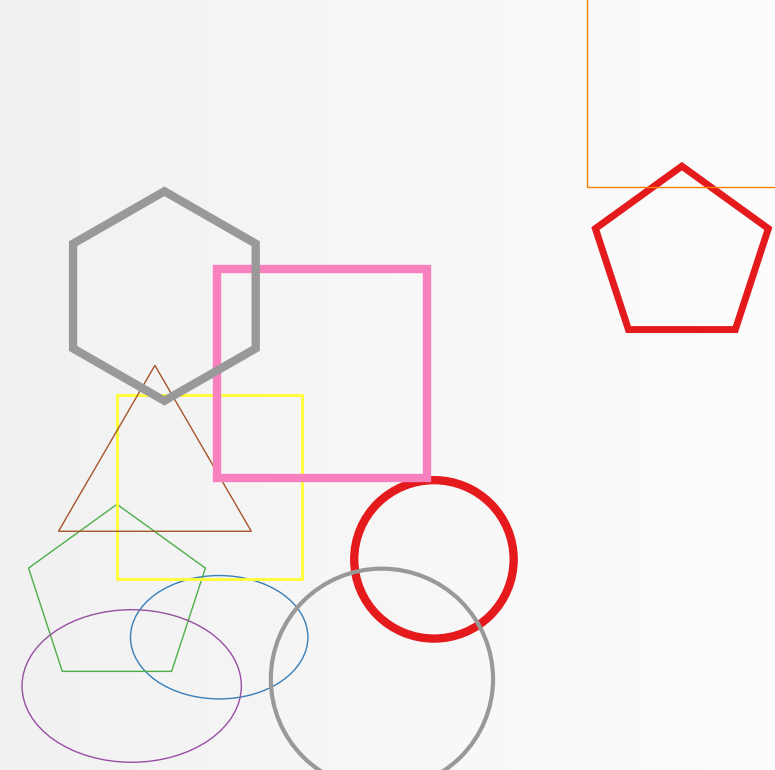[{"shape": "circle", "thickness": 3, "radius": 0.51, "center": [0.56, 0.274]}, {"shape": "pentagon", "thickness": 2.5, "radius": 0.59, "center": [0.88, 0.667]}, {"shape": "oval", "thickness": 0.5, "radius": 0.57, "center": [0.283, 0.172]}, {"shape": "pentagon", "thickness": 0.5, "radius": 0.6, "center": [0.151, 0.225]}, {"shape": "oval", "thickness": 0.5, "radius": 0.71, "center": [0.17, 0.109]}, {"shape": "square", "thickness": 0.5, "radius": 0.69, "center": [0.896, 0.895]}, {"shape": "square", "thickness": 1, "radius": 0.6, "center": [0.271, 0.368]}, {"shape": "triangle", "thickness": 0.5, "radius": 0.72, "center": [0.2, 0.382]}, {"shape": "square", "thickness": 3, "radius": 0.68, "center": [0.415, 0.515]}, {"shape": "hexagon", "thickness": 3, "radius": 0.68, "center": [0.212, 0.616]}, {"shape": "circle", "thickness": 1.5, "radius": 0.72, "center": [0.493, 0.118]}]